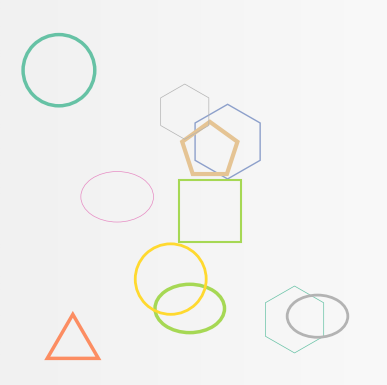[{"shape": "hexagon", "thickness": 0.5, "radius": 0.43, "center": [0.76, 0.17]}, {"shape": "circle", "thickness": 2.5, "radius": 0.46, "center": [0.152, 0.818]}, {"shape": "triangle", "thickness": 2.5, "radius": 0.38, "center": [0.188, 0.107]}, {"shape": "hexagon", "thickness": 1, "radius": 0.48, "center": [0.587, 0.632]}, {"shape": "oval", "thickness": 0.5, "radius": 0.47, "center": [0.302, 0.489]}, {"shape": "square", "thickness": 1.5, "radius": 0.4, "center": [0.542, 0.452]}, {"shape": "oval", "thickness": 2.5, "radius": 0.45, "center": [0.49, 0.199]}, {"shape": "circle", "thickness": 2, "radius": 0.46, "center": [0.441, 0.275]}, {"shape": "pentagon", "thickness": 3, "radius": 0.37, "center": [0.541, 0.609]}, {"shape": "hexagon", "thickness": 0.5, "radius": 0.36, "center": [0.477, 0.71]}, {"shape": "oval", "thickness": 2, "radius": 0.39, "center": [0.819, 0.179]}]